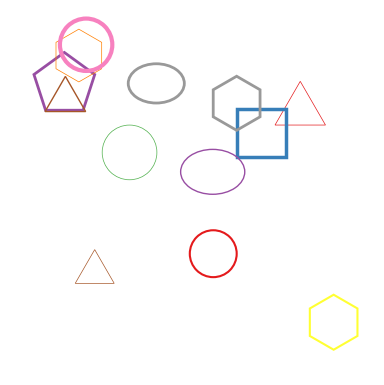[{"shape": "circle", "thickness": 1.5, "radius": 0.3, "center": [0.554, 0.341]}, {"shape": "triangle", "thickness": 0.5, "radius": 0.38, "center": [0.78, 0.713]}, {"shape": "square", "thickness": 2.5, "radius": 0.32, "center": [0.68, 0.655]}, {"shape": "circle", "thickness": 0.5, "radius": 0.36, "center": [0.336, 0.604]}, {"shape": "oval", "thickness": 1, "radius": 0.42, "center": [0.552, 0.554]}, {"shape": "pentagon", "thickness": 2, "radius": 0.41, "center": [0.167, 0.781]}, {"shape": "hexagon", "thickness": 0.5, "radius": 0.34, "center": [0.205, 0.856]}, {"shape": "hexagon", "thickness": 1.5, "radius": 0.36, "center": [0.867, 0.163]}, {"shape": "triangle", "thickness": 0.5, "radius": 0.29, "center": [0.246, 0.293]}, {"shape": "triangle", "thickness": 1, "radius": 0.3, "center": [0.17, 0.741]}, {"shape": "circle", "thickness": 3, "radius": 0.34, "center": [0.224, 0.884]}, {"shape": "oval", "thickness": 2, "radius": 0.36, "center": [0.406, 0.783]}, {"shape": "hexagon", "thickness": 2, "radius": 0.35, "center": [0.615, 0.732]}]